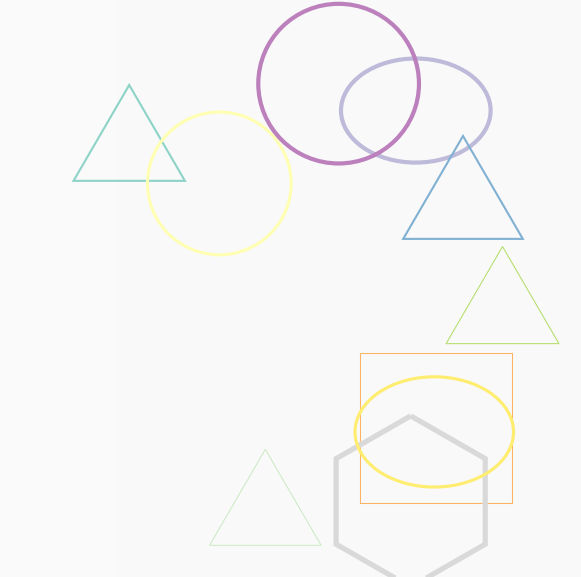[{"shape": "triangle", "thickness": 1, "radius": 0.55, "center": [0.222, 0.741]}, {"shape": "circle", "thickness": 1.5, "radius": 0.62, "center": [0.377, 0.682]}, {"shape": "oval", "thickness": 2, "radius": 0.64, "center": [0.715, 0.808]}, {"shape": "triangle", "thickness": 1, "radius": 0.59, "center": [0.797, 0.645]}, {"shape": "square", "thickness": 0.5, "radius": 0.65, "center": [0.75, 0.258]}, {"shape": "triangle", "thickness": 0.5, "radius": 0.56, "center": [0.865, 0.46]}, {"shape": "hexagon", "thickness": 2.5, "radius": 0.74, "center": [0.707, 0.131]}, {"shape": "circle", "thickness": 2, "radius": 0.69, "center": [0.583, 0.854]}, {"shape": "triangle", "thickness": 0.5, "radius": 0.55, "center": [0.456, 0.11]}, {"shape": "oval", "thickness": 1.5, "radius": 0.68, "center": [0.747, 0.251]}]